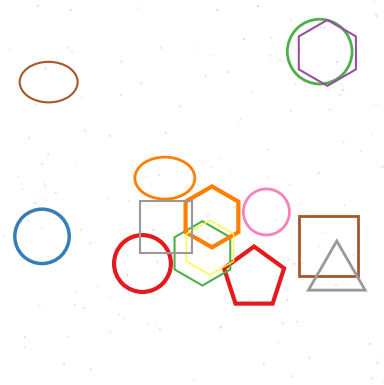[{"shape": "pentagon", "thickness": 3, "radius": 0.41, "center": [0.66, 0.278]}, {"shape": "circle", "thickness": 3, "radius": 0.37, "center": [0.37, 0.316]}, {"shape": "circle", "thickness": 2.5, "radius": 0.35, "center": [0.109, 0.386]}, {"shape": "circle", "thickness": 2, "radius": 0.42, "center": [0.83, 0.866]}, {"shape": "hexagon", "thickness": 1.5, "radius": 0.42, "center": [0.526, 0.342]}, {"shape": "hexagon", "thickness": 1.5, "radius": 0.43, "center": [0.85, 0.863]}, {"shape": "oval", "thickness": 2, "radius": 0.39, "center": [0.428, 0.537]}, {"shape": "hexagon", "thickness": 3, "radius": 0.4, "center": [0.551, 0.437]}, {"shape": "hexagon", "thickness": 1, "radius": 0.35, "center": [0.545, 0.357]}, {"shape": "oval", "thickness": 1.5, "radius": 0.38, "center": [0.126, 0.787]}, {"shape": "square", "thickness": 2, "radius": 0.39, "center": [0.853, 0.361]}, {"shape": "circle", "thickness": 2, "radius": 0.3, "center": [0.692, 0.449]}, {"shape": "square", "thickness": 1.5, "radius": 0.34, "center": [0.431, 0.411]}, {"shape": "triangle", "thickness": 2, "radius": 0.43, "center": [0.875, 0.289]}]